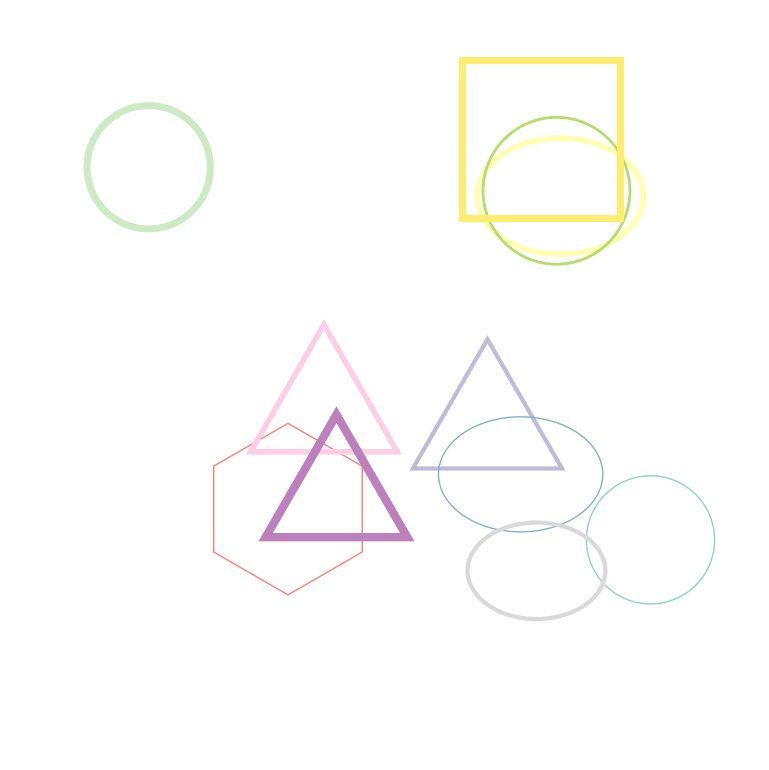[{"shape": "circle", "thickness": 0.5, "radius": 0.42, "center": [0.845, 0.299]}, {"shape": "oval", "thickness": 2, "radius": 0.54, "center": [0.728, 0.745]}, {"shape": "triangle", "thickness": 1.5, "radius": 0.56, "center": [0.633, 0.448]}, {"shape": "hexagon", "thickness": 0.5, "radius": 0.56, "center": [0.374, 0.339]}, {"shape": "oval", "thickness": 0.5, "radius": 0.53, "center": [0.676, 0.384]}, {"shape": "circle", "thickness": 1, "radius": 0.48, "center": [0.723, 0.752]}, {"shape": "triangle", "thickness": 2, "radius": 0.55, "center": [0.421, 0.468]}, {"shape": "oval", "thickness": 1.5, "radius": 0.45, "center": [0.697, 0.259]}, {"shape": "triangle", "thickness": 3, "radius": 0.53, "center": [0.437, 0.355]}, {"shape": "circle", "thickness": 2.5, "radius": 0.4, "center": [0.193, 0.783]}, {"shape": "square", "thickness": 2.5, "radius": 0.51, "center": [0.703, 0.82]}]